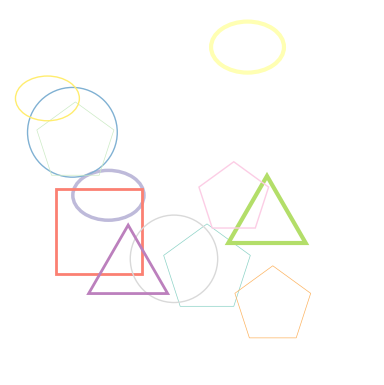[{"shape": "pentagon", "thickness": 0.5, "radius": 0.59, "center": [0.538, 0.3]}, {"shape": "oval", "thickness": 3, "radius": 0.47, "center": [0.643, 0.878]}, {"shape": "oval", "thickness": 2.5, "radius": 0.46, "center": [0.282, 0.493]}, {"shape": "square", "thickness": 2, "radius": 0.55, "center": [0.258, 0.399]}, {"shape": "circle", "thickness": 1, "radius": 0.58, "center": [0.188, 0.656]}, {"shape": "pentagon", "thickness": 0.5, "radius": 0.52, "center": [0.709, 0.206]}, {"shape": "triangle", "thickness": 3, "radius": 0.58, "center": [0.693, 0.427]}, {"shape": "pentagon", "thickness": 1, "radius": 0.48, "center": [0.607, 0.485]}, {"shape": "circle", "thickness": 1, "radius": 0.57, "center": [0.452, 0.328]}, {"shape": "triangle", "thickness": 2, "radius": 0.59, "center": [0.333, 0.297]}, {"shape": "pentagon", "thickness": 0.5, "radius": 0.53, "center": [0.196, 0.63]}, {"shape": "oval", "thickness": 1, "radius": 0.41, "center": [0.123, 0.744]}]